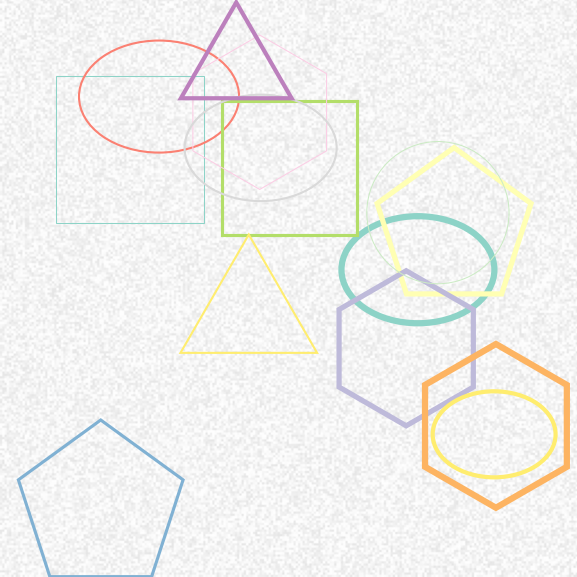[{"shape": "square", "thickness": 0.5, "radius": 0.64, "center": [0.225, 0.74]}, {"shape": "oval", "thickness": 3, "radius": 0.66, "center": [0.724, 0.532]}, {"shape": "pentagon", "thickness": 2.5, "radius": 0.7, "center": [0.786, 0.604]}, {"shape": "hexagon", "thickness": 2.5, "radius": 0.67, "center": [0.703, 0.396]}, {"shape": "oval", "thickness": 1, "radius": 0.69, "center": [0.275, 0.832]}, {"shape": "pentagon", "thickness": 1.5, "radius": 0.75, "center": [0.174, 0.122]}, {"shape": "hexagon", "thickness": 3, "radius": 0.71, "center": [0.859, 0.262]}, {"shape": "square", "thickness": 1.5, "radius": 0.58, "center": [0.501, 0.708]}, {"shape": "hexagon", "thickness": 0.5, "radius": 0.67, "center": [0.45, 0.805]}, {"shape": "oval", "thickness": 1, "radius": 0.66, "center": [0.451, 0.743]}, {"shape": "triangle", "thickness": 2, "radius": 0.55, "center": [0.409, 0.884]}, {"shape": "circle", "thickness": 0.5, "radius": 0.62, "center": [0.758, 0.631]}, {"shape": "triangle", "thickness": 1, "radius": 0.68, "center": [0.431, 0.456]}, {"shape": "oval", "thickness": 2, "radius": 0.53, "center": [0.856, 0.247]}]